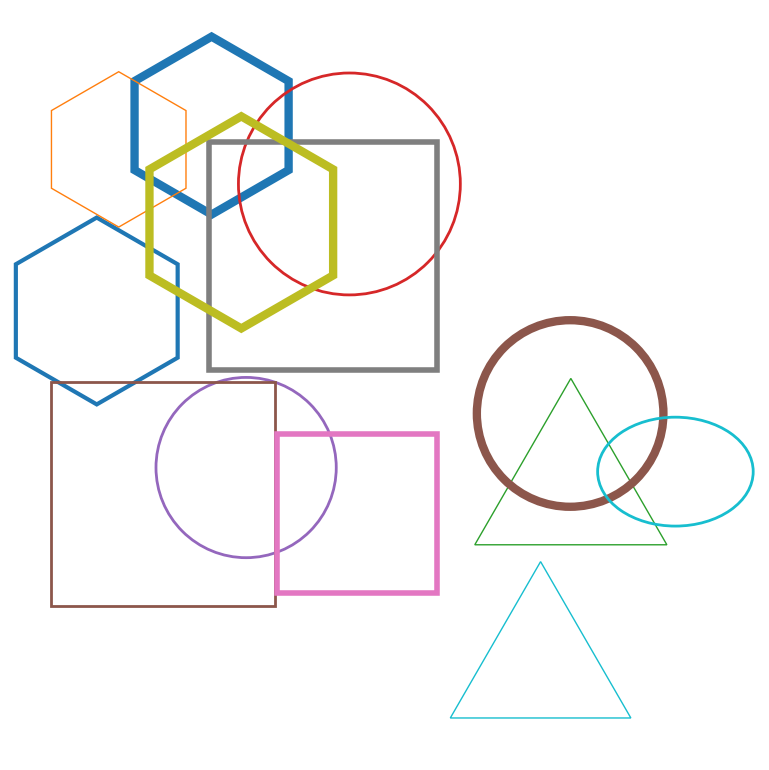[{"shape": "hexagon", "thickness": 3, "radius": 0.58, "center": [0.275, 0.837]}, {"shape": "hexagon", "thickness": 1.5, "radius": 0.61, "center": [0.126, 0.596]}, {"shape": "hexagon", "thickness": 0.5, "radius": 0.5, "center": [0.154, 0.806]}, {"shape": "triangle", "thickness": 0.5, "radius": 0.72, "center": [0.741, 0.365]}, {"shape": "circle", "thickness": 1, "radius": 0.72, "center": [0.454, 0.761]}, {"shape": "circle", "thickness": 1, "radius": 0.59, "center": [0.32, 0.393]}, {"shape": "square", "thickness": 1, "radius": 0.73, "center": [0.211, 0.359]}, {"shape": "circle", "thickness": 3, "radius": 0.61, "center": [0.74, 0.463]}, {"shape": "square", "thickness": 2, "radius": 0.52, "center": [0.464, 0.333]}, {"shape": "square", "thickness": 2, "radius": 0.74, "center": [0.419, 0.668]}, {"shape": "hexagon", "thickness": 3, "radius": 0.69, "center": [0.313, 0.711]}, {"shape": "triangle", "thickness": 0.5, "radius": 0.68, "center": [0.702, 0.135]}, {"shape": "oval", "thickness": 1, "radius": 0.51, "center": [0.877, 0.387]}]